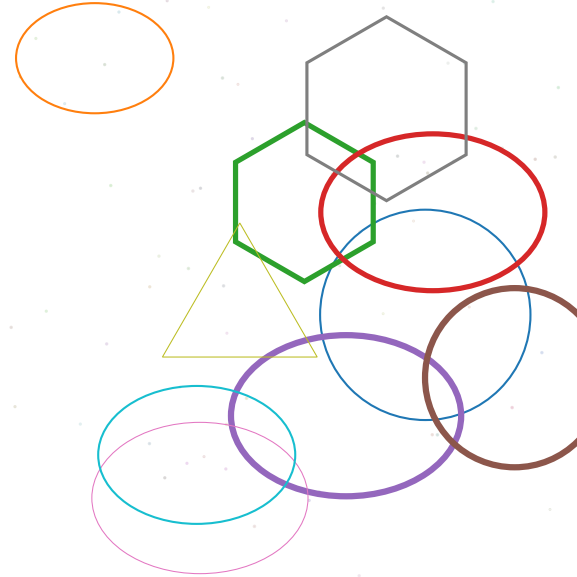[{"shape": "circle", "thickness": 1, "radius": 0.91, "center": [0.736, 0.454]}, {"shape": "oval", "thickness": 1, "radius": 0.68, "center": [0.164, 0.898]}, {"shape": "hexagon", "thickness": 2.5, "radius": 0.69, "center": [0.527, 0.649]}, {"shape": "oval", "thickness": 2.5, "radius": 0.97, "center": [0.749, 0.632]}, {"shape": "oval", "thickness": 3, "radius": 1.0, "center": [0.599, 0.279]}, {"shape": "circle", "thickness": 3, "radius": 0.78, "center": [0.891, 0.345]}, {"shape": "oval", "thickness": 0.5, "radius": 0.94, "center": [0.346, 0.137]}, {"shape": "hexagon", "thickness": 1.5, "radius": 0.8, "center": [0.669, 0.811]}, {"shape": "triangle", "thickness": 0.5, "radius": 0.77, "center": [0.415, 0.458]}, {"shape": "oval", "thickness": 1, "radius": 0.85, "center": [0.341, 0.211]}]